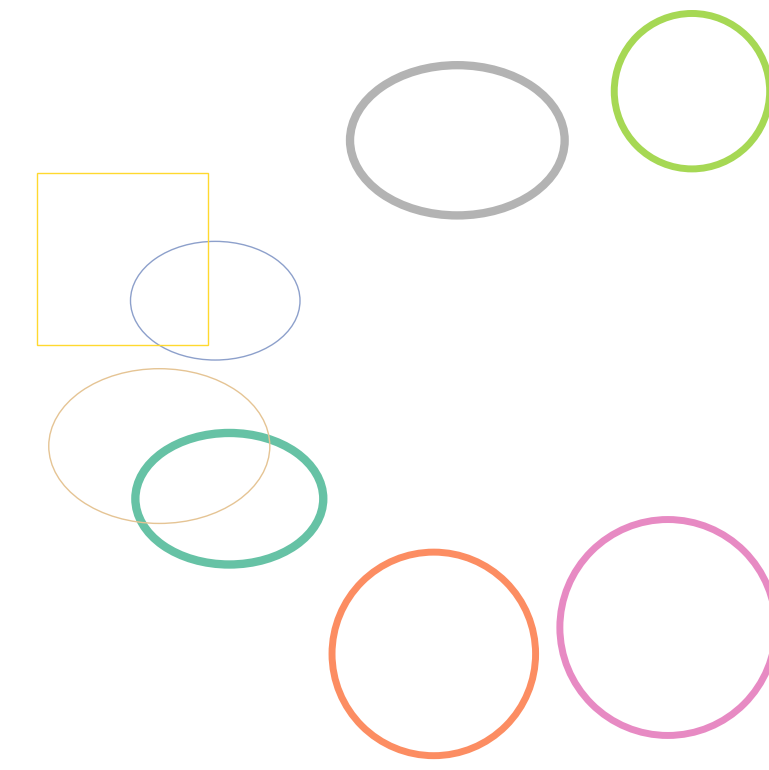[{"shape": "oval", "thickness": 3, "radius": 0.61, "center": [0.298, 0.352]}, {"shape": "circle", "thickness": 2.5, "radius": 0.66, "center": [0.563, 0.151]}, {"shape": "oval", "thickness": 0.5, "radius": 0.55, "center": [0.28, 0.609]}, {"shape": "circle", "thickness": 2.5, "radius": 0.7, "center": [0.867, 0.185]}, {"shape": "circle", "thickness": 2.5, "radius": 0.5, "center": [0.899, 0.882]}, {"shape": "square", "thickness": 0.5, "radius": 0.56, "center": [0.159, 0.663]}, {"shape": "oval", "thickness": 0.5, "radius": 0.72, "center": [0.207, 0.421]}, {"shape": "oval", "thickness": 3, "radius": 0.7, "center": [0.594, 0.818]}]